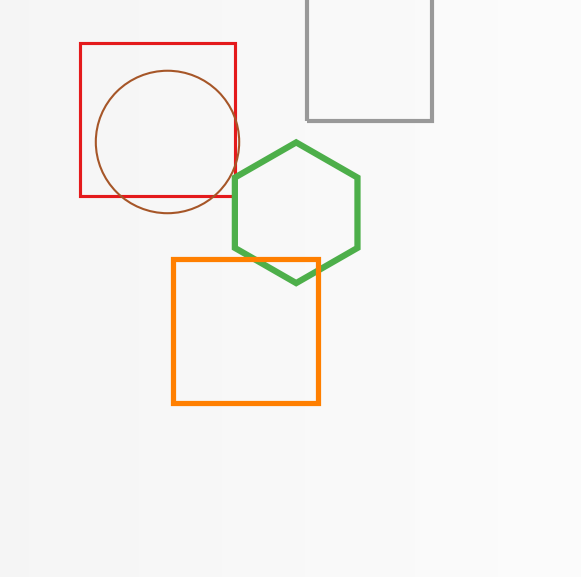[{"shape": "square", "thickness": 1.5, "radius": 0.66, "center": [0.271, 0.792]}, {"shape": "hexagon", "thickness": 3, "radius": 0.61, "center": [0.51, 0.631]}, {"shape": "square", "thickness": 2.5, "radius": 0.62, "center": [0.422, 0.426]}, {"shape": "circle", "thickness": 1, "radius": 0.62, "center": [0.288, 0.753]}, {"shape": "square", "thickness": 2, "radius": 0.54, "center": [0.635, 0.897]}]